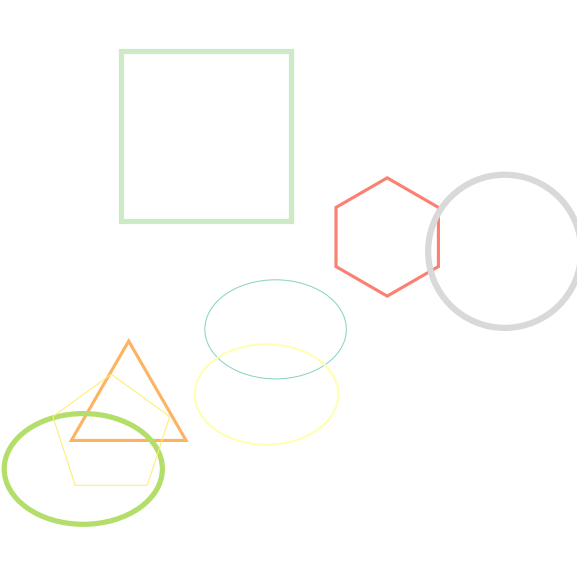[{"shape": "oval", "thickness": 0.5, "radius": 0.61, "center": [0.477, 0.429]}, {"shape": "oval", "thickness": 1, "radius": 0.62, "center": [0.461, 0.316]}, {"shape": "hexagon", "thickness": 1.5, "radius": 0.51, "center": [0.67, 0.589]}, {"shape": "triangle", "thickness": 1.5, "radius": 0.57, "center": [0.223, 0.294]}, {"shape": "oval", "thickness": 2.5, "radius": 0.68, "center": [0.144, 0.187]}, {"shape": "circle", "thickness": 3, "radius": 0.66, "center": [0.874, 0.564]}, {"shape": "square", "thickness": 2.5, "radius": 0.74, "center": [0.357, 0.763]}, {"shape": "pentagon", "thickness": 0.5, "radius": 0.53, "center": [0.193, 0.245]}]